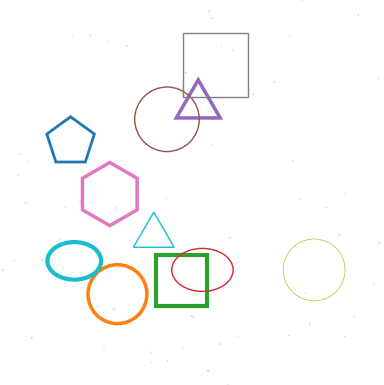[{"shape": "pentagon", "thickness": 2, "radius": 0.32, "center": [0.183, 0.632]}, {"shape": "circle", "thickness": 2.5, "radius": 0.38, "center": [0.305, 0.236]}, {"shape": "square", "thickness": 3, "radius": 0.33, "center": [0.471, 0.271]}, {"shape": "oval", "thickness": 1, "radius": 0.4, "center": [0.526, 0.299]}, {"shape": "triangle", "thickness": 2.5, "radius": 0.33, "center": [0.515, 0.727]}, {"shape": "circle", "thickness": 1, "radius": 0.42, "center": [0.434, 0.69]}, {"shape": "hexagon", "thickness": 2.5, "radius": 0.41, "center": [0.285, 0.496]}, {"shape": "square", "thickness": 1, "radius": 0.42, "center": [0.56, 0.831]}, {"shape": "circle", "thickness": 0.5, "radius": 0.4, "center": [0.816, 0.299]}, {"shape": "triangle", "thickness": 1, "radius": 0.31, "center": [0.399, 0.388]}, {"shape": "oval", "thickness": 3, "radius": 0.35, "center": [0.193, 0.322]}]